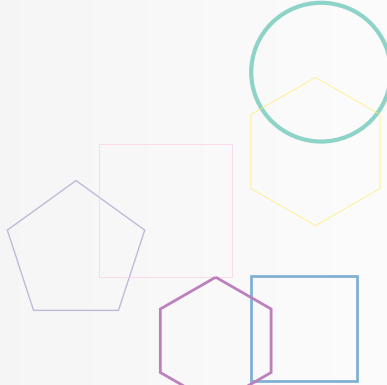[{"shape": "circle", "thickness": 3, "radius": 0.9, "center": [0.829, 0.813]}, {"shape": "pentagon", "thickness": 1, "radius": 0.93, "center": [0.196, 0.345]}, {"shape": "square", "thickness": 2, "radius": 0.68, "center": [0.784, 0.146]}, {"shape": "square", "thickness": 0.5, "radius": 0.86, "center": [0.427, 0.454]}, {"shape": "hexagon", "thickness": 2, "radius": 0.83, "center": [0.557, 0.115]}, {"shape": "hexagon", "thickness": 0.5, "radius": 0.96, "center": [0.814, 0.606]}]